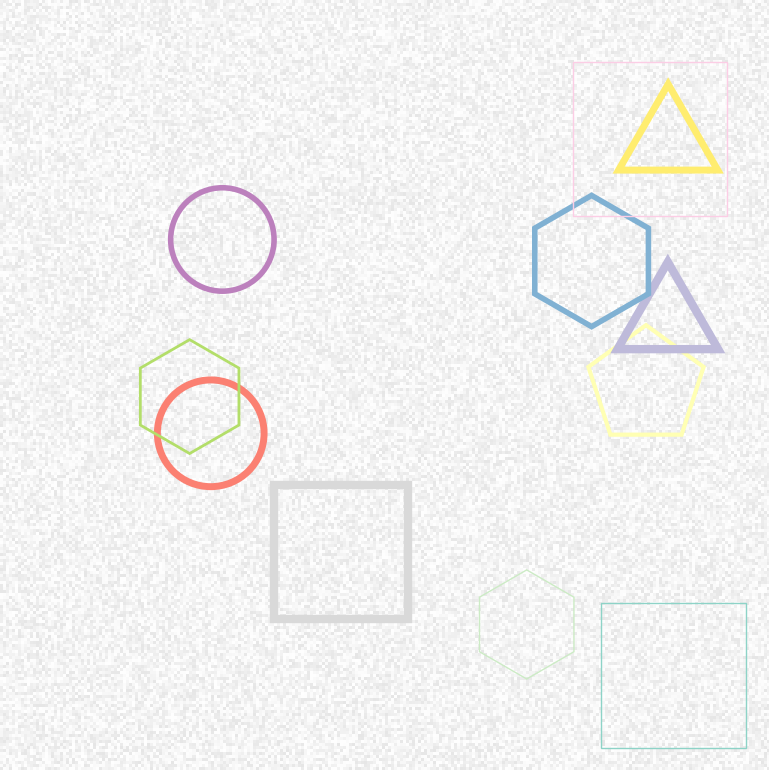[{"shape": "square", "thickness": 0.5, "radius": 0.47, "center": [0.875, 0.123]}, {"shape": "pentagon", "thickness": 1.5, "radius": 0.39, "center": [0.839, 0.499]}, {"shape": "triangle", "thickness": 3, "radius": 0.38, "center": [0.867, 0.584]}, {"shape": "circle", "thickness": 2.5, "radius": 0.35, "center": [0.274, 0.437]}, {"shape": "hexagon", "thickness": 2, "radius": 0.43, "center": [0.768, 0.661]}, {"shape": "hexagon", "thickness": 1, "radius": 0.37, "center": [0.246, 0.485]}, {"shape": "square", "thickness": 0.5, "radius": 0.5, "center": [0.844, 0.819]}, {"shape": "square", "thickness": 3, "radius": 0.44, "center": [0.443, 0.283]}, {"shape": "circle", "thickness": 2, "radius": 0.34, "center": [0.289, 0.689]}, {"shape": "hexagon", "thickness": 0.5, "radius": 0.35, "center": [0.684, 0.189]}, {"shape": "triangle", "thickness": 2.5, "radius": 0.37, "center": [0.868, 0.816]}]